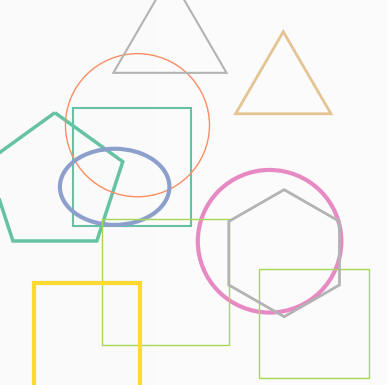[{"shape": "square", "thickness": 1.5, "radius": 0.76, "center": [0.341, 0.566]}, {"shape": "pentagon", "thickness": 2.5, "radius": 0.92, "center": [0.142, 0.523]}, {"shape": "circle", "thickness": 1, "radius": 0.93, "center": [0.355, 0.675]}, {"shape": "oval", "thickness": 3, "radius": 0.71, "center": [0.296, 0.515]}, {"shape": "circle", "thickness": 3, "radius": 0.93, "center": [0.696, 0.373]}, {"shape": "square", "thickness": 1, "radius": 0.71, "center": [0.811, 0.16]}, {"shape": "square", "thickness": 1, "radius": 0.82, "center": [0.427, 0.267]}, {"shape": "square", "thickness": 3, "radius": 0.69, "center": [0.225, 0.128]}, {"shape": "triangle", "thickness": 2, "radius": 0.71, "center": [0.731, 0.776]}, {"shape": "triangle", "thickness": 1.5, "radius": 0.84, "center": [0.439, 0.895]}, {"shape": "hexagon", "thickness": 2, "radius": 0.82, "center": [0.733, 0.342]}]